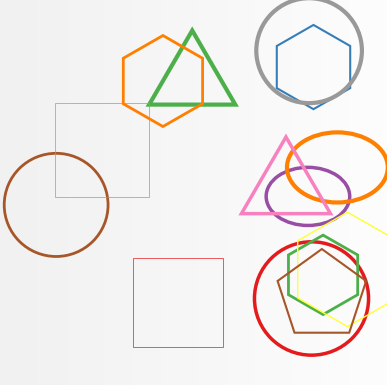[{"shape": "square", "thickness": 0.5, "radius": 0.58, "center": [0.46, 0.215]}, {"shape": "circle", "thickness": 2.5, "radius": 0.74, "center": [0.804, 0.225]}, {"shape": "hexagon", "thickness": 1.5, "radius": 0.55, "center": [0.809, 0.826]}, {"shape": "hexagon", "thickness": 2, "radius": 0.52, "center": [0.834, 0.286]}, {"shape": "triangle", "thickness": 3, "radius": 0.64, "center": [0.496, 0.792]}, {"shape": "oval", "thickness": 2.5, "radius": 0.54, "center": [0.795, 0.49]}, {"shape": "oval", "thickness": 3, "radius": 0.65, "center": [0.871, 0.565]}, {"shape": "hexagon", "thickness": 2, "radius": 0.59, "center": [0.42, 0.79]}, {"shape": "hexagon", "thickness": 1, "radius": 0.74, "center": [0.897, 0.3]}, {"shape": "circle", "thickness": 2, "radius": 0.67, "center": [0.145, 0.468]}, {"shape": "pentagon", "thickness": 1.5, "radius": 0.6, "center": [0.831, 0.233]}, {"shape": "triangle", "thickness": 2.5, "radius": 0.66, "center": [0.738, 0.511]}, {"shape": "circle", "thickness": 3, "radius": 0.68, "center": [0.798, 0.868]}, {"shape": "square", "thickness": 0.5, "radius": 0.61, "center": [0.264, 0.611]}]